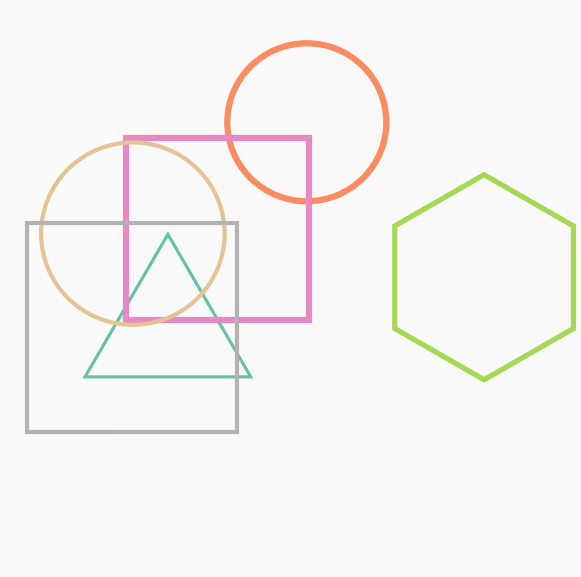[{"shape": "triangle", "thickness": 1.5, "radius": 0.82, "center": [0.289, 0.429]}, {"shape": "circle", "thickness": 3, "radius": 0.68, "center": [0.528, 0.787]}, {"shape": "square", "thickness": 3, "radius": 0.78, "center": [0.374, 0.603]}, {"shape": "hexagon", "thickness": 2.5, "radius": 0.89, "center": [0.833, 0.519]}, {"shape": "circle", "thickness": 2, "radius": 0.79, "center": [0.229, 0.595]}, {"shape": "square", "thickness": 2, "radius": 0.9, "center": [0.227, 0.432]}]